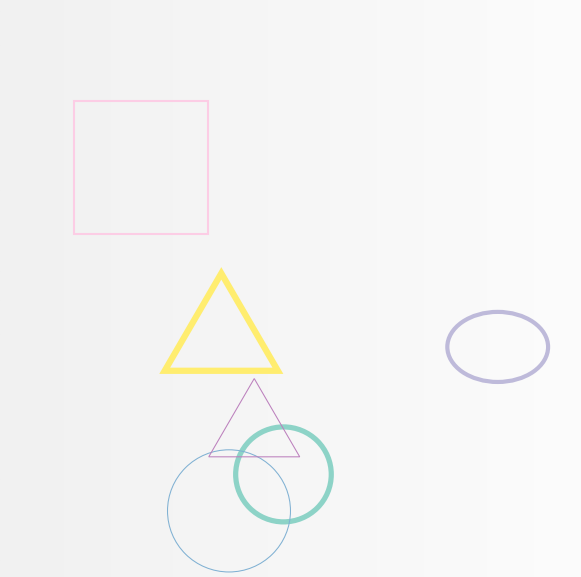[{"shape": "circle", "thickness": 2.5, "radius": 0.41, "center": [0.488, 0.178]}, {"shape": "oval", "thickness": 2, "radius": 0.43, "center": [0.856, 0.398]}, {"shape": "circle", "thickness": 0.5, "radius": 0.53, "center": [0.394, 0.114]}, {"shape": "square", "thickness": 1, "radius": 0.58, "center": [0.242, 0.709]}, {"shape": "triangle", "thickness": 0.5, "radius": 0.45, "center": [0.437, 0.253]}, {"shape": "triangle", "thickness": 3, "radius": 0.56, "center": [0.381, 0.413]}]